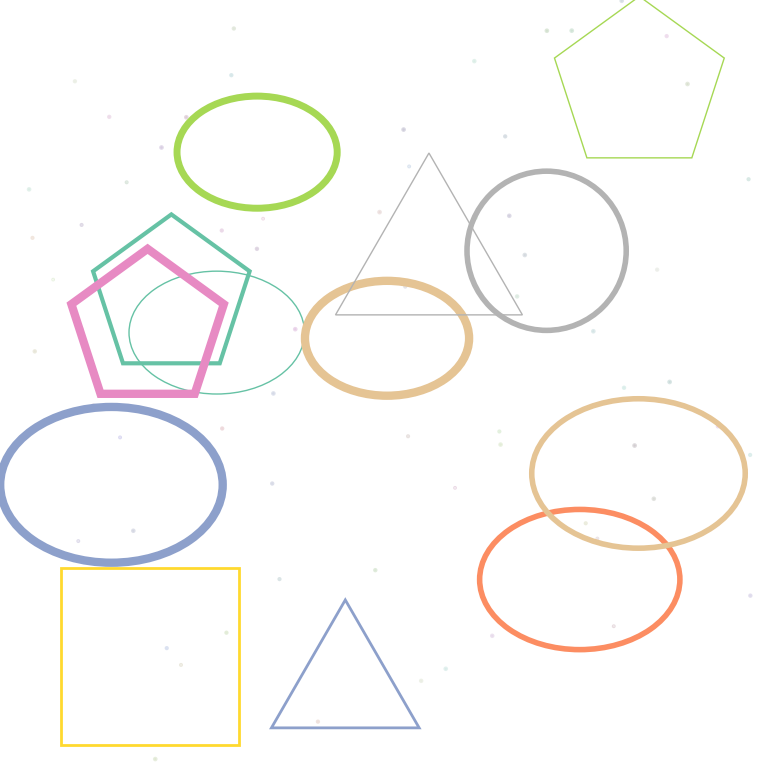[{"shape": "oval", "thickness": 0.5, "radius": 0.57, "center": [0.282, 0.568]}, {"shape": "pentagon", "thickness": 1.5, "radius": 0.53, "center": [0.223, 0.615]}, {"shape": "oval", "thickness": 2, "radius": 0.65, "center": [0.753, 0.247]}, {"shape": "triangle", "thickness": 1, "radius": 0.55, "center": [0.448, 0.11]}, {"shape": "oval", "thickness": 3, "radius": 0.72, "center": [0.145, 0.37]}, {"shape": "pentagon", "thickness": 3, "radius": 0.52, "center": [0.192, 0.573]}, {"shape": "pentagon", "thickness": 0.5, "radius": 0.58, "center": [0.83, 0.889]}, {"shape": "oval", "thickness": 2.5, "radius": 0.52, "center": [0.334, 0.802]}, {"shape": "square", "thickness": 1, "radius": 0.58, "center": [0.195, 0.147]}, {"shape": "oval", "thickness": 3, "radius": 0.53, "center": [0.503, 0.561]}, {"shape": "oval", "thickness": 2, "radius": 0.69, "center": [0.829, 0.385]}, {"shape": "triangle", "thickness": 0.5, "radius": 0.7, "center": [0.557, 0.661]}, {"shape": "circle", "thickness": 2, "radius": 0.52, "center": [0.71, 0.674]}]